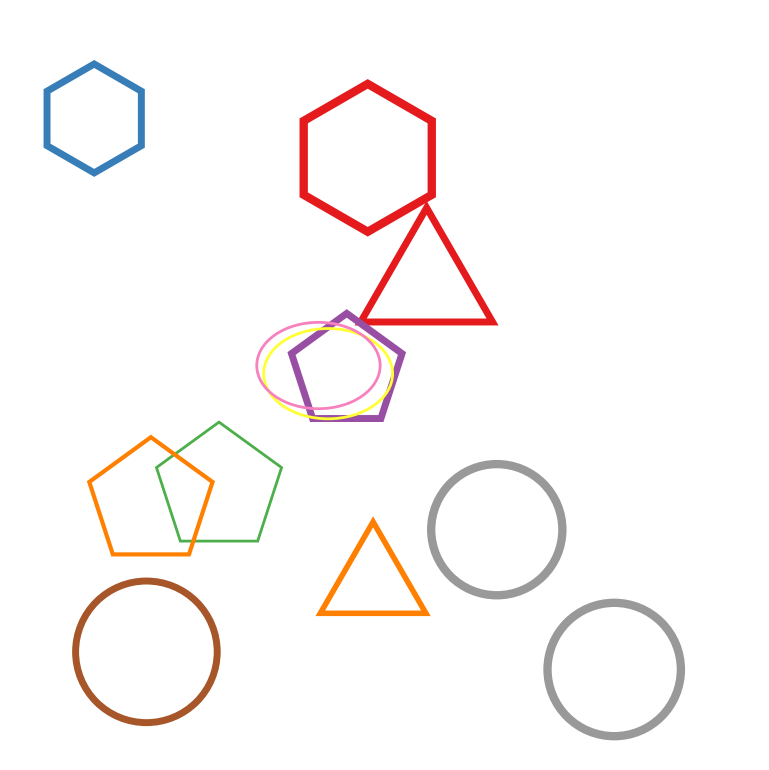[{"shape": "hexagon", "thickness": 3, "radius": 0.48, "center": [0.478, 0.795]}, {"shape": "triangle", "thickness": 2.5, "radius": 0.49, "center": [0.554, 0.631]}, {"shape": "hexagon", "thickness": 2.5, "radius": 0.35, "center": [0.122, 0.846]}, {"shape": "pentagon", "thickness": 1, "radius": 0.43, "center": [0.284, 0.366]}, {"shape": "pentagon", "thickness": 2.5, "radius": 0.38, "center": [0.45, 0.518]}, {"shape": "triangle", "thickness": 2, "radius": 0.4, "center": [0.485, 0.243]}, {"shape": "pentagon", "thickness": 1.5, "radius": 0.42, "center": [0.196, 0.348]}, {"shape": "oval", "thickness": 1, "radius": 0.42, "center": [0.426, 0.515]}, {"shape": "circle", "thickness": 2.5, "radius": 0.46, "center": [0.19, 0.153]}, {"shape": "oval", "thickness": 1, "radius": 0.4, "center": [0.414, 0.525]}, {"shape": "circle", "thickness": 3, "radius": 0.43, "center": [0.798, 0.131]}, {"shape": "circle", "thickness": 3, "radius": 0.43, "center": [0.645, 0.312]}]